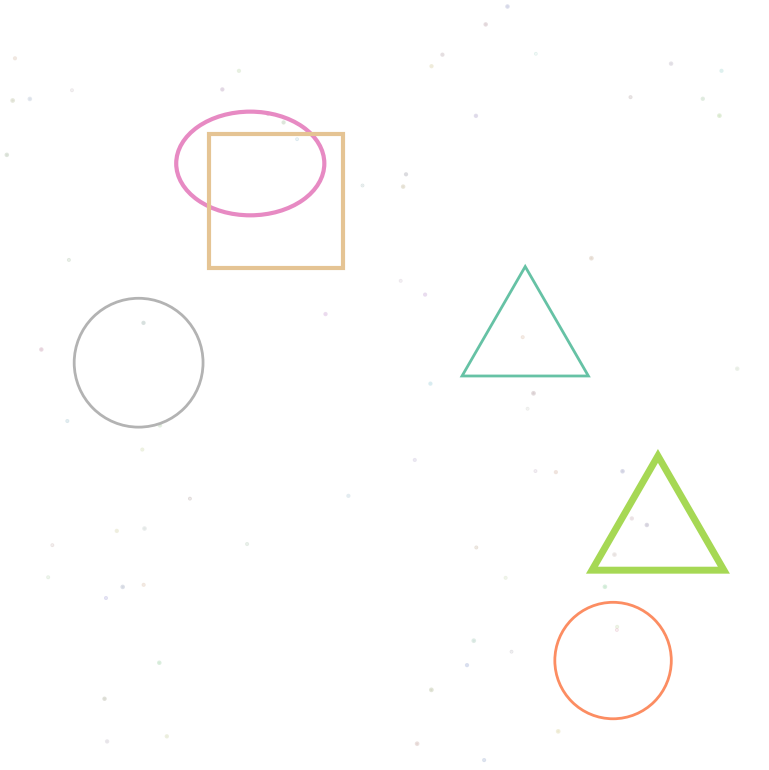[{"shape": "triangle", "thickness": 1, "radius": 0.47, "center": [0.682, 0.559]}, {"shape": "circle", "thickness": 1, "radius": 0.38, "center": [0.796, 0.142]}, {"shape": "oval", "thickness": 1.5, "radius": 0.48, "center": [0.325, 0.788]}, {"shape": "triangle", "thickness": 2.5, "radius": 0.49, "center": [0.854, 0.309]}, {"shape": "square", "thickness": 1.5, "radius": 0.43, "center": [0.359, 0.739]}, {"shape": "circle", "thickness": 1, "radius": 0.42, "center": [0.18, 0.529]}]